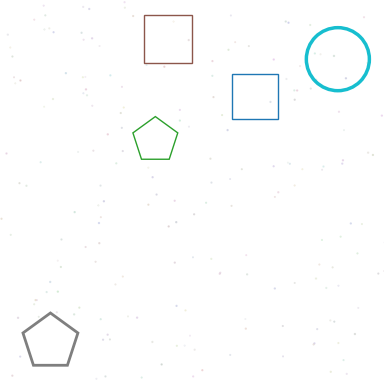[{"shape": "square", "thickness": 1, "radius": 0.29, "center": [0.662, 0.75]}, {"shape": "pentagon", "thickness": 1, "radius": 0.31, "center": [0.403, 0.636]}, {"shape": "square", "thickness": 1, "radius": 0.31, "center": [0.437, 0.899]}, {"shape": "pentagon", "thickness": 2, "radius": 0.38, "center": [0.131, 0.112]}, {"shape": "circle", "thickness": 2.5, "radius": 0.41, "center": [0.878, 0.846]}]